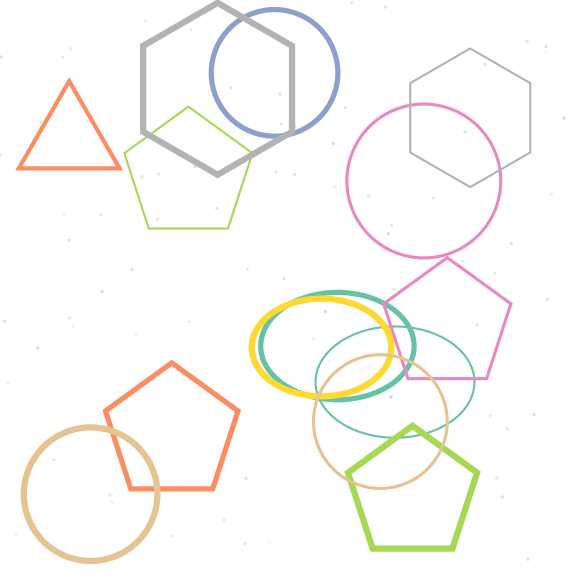[{"shape": "oval", "thickness": 2.5, "radius": 0.66, "center": [0.584, 0.4]}, {"shape": "oval", "thickness": 1, "radius": 0.69, "center": [0.684, 0.337]}, {"shape": "pentagon", "thickness": 2.5, "radius": 0.6, "center": [0.297, 0.25]}, {"shape": "triangle", "thickness": 2, "radius": 0.5, "center": [0.12, 0.758]}, {"shape": "circle", "thickness": 2.5, "radius": 0.55, "center": [0.475, 0.873]}, {"shape": "pentagon", "thickness": 1.5, "radius": 0.58, "center": [0.775, 0.437]}, {"shape": "circle", "thickness": 1.5, "radius": 0.67, "center": [0.734, 0.686]}, {"shape": "pentagon", "thickness": 1, "radius": 0.58, "center": [0.326, 0.698]}, {"shape": "pentagon", "thickness": 3, "radius": 0.59, "center": [0.714, 0.144]}, {"shape": "oval", "thickness": 3, "radius": 0.6, "center": [0.557, 0.397]}, {"shape": "circle", "thickness": 3, "radius": 0.58, "center": [0.157, 0.143]}, {"shape": "circle", "thickness": 1.5, "radius": 0.58, "center": [0.659, 0.269]}, {"shape": "hexagon", "thickness": 1, "radius": 0.6, "center": [0.814, 0.795]}, {"shape": "hexagon", "thickness": 3, "radius": 0.74, "center": [0.377, 0.845]}]